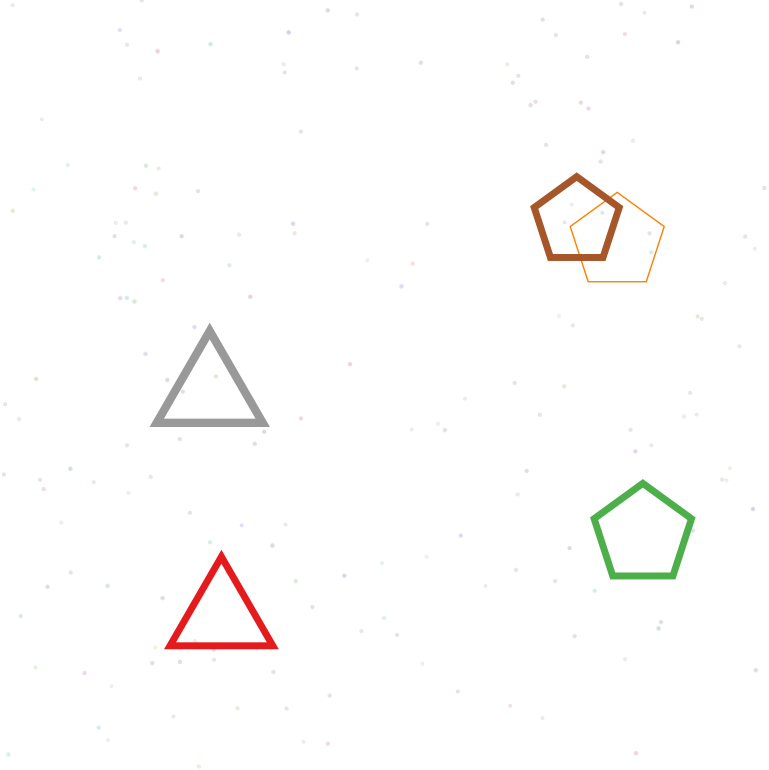[{"shape": "triangle", "thickness": 2.5, "radius": 0.39, "center": [0.288, 0.2]}, {"shape": "pentagon", "thickness": 2.5, "radius": 0.33, "center": [0.835, 0.306]}, {"shape": "pentagon", "thickness": 0.5, "radius": 0.32, "center": [0.802, 0.686]}, {"shape": "pentagon", "thickness": 2.5, "radius": 0.29, "center": [0.749, 0.713]}, {"shape": "triangle", "thickness": 3, "radius": 0.4, "center": [0.272, 0.491]}]